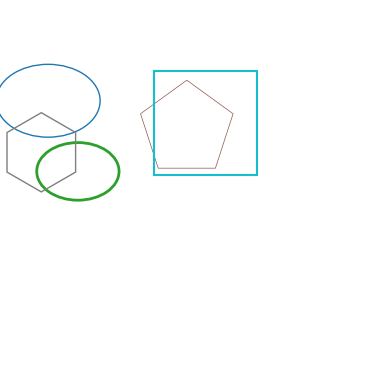[{"shape": "oval", "thickness": 1, "radius": 0.68, "center": [0.125, 0.738]}, {"shape": "oval", "thickness": 2, "radius": 0.53, "center": [0.202, 0.555]}, {"shape": "pentagon", "thickness": 0.5, "radius": 0.63, "center": [0.485, 0.665]}, {"shape": "hexagon", "thickness": 1, "radius": 0.51, "center": [0.107, 0.604]}, {"shape": "square", "thickness": 1.5, "radius": 0.67, "center": [0.533, 0.681]}]